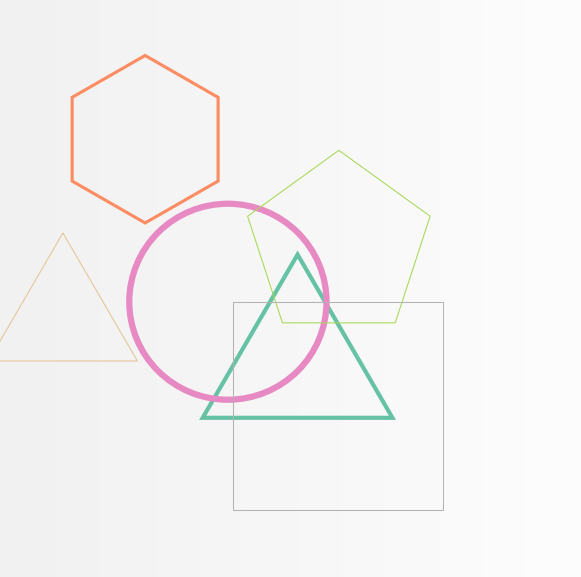[{"shape": "triangle", "thickness": 2, "radius": 0.94, "center": [0.512, 0.37]}, {"shape": "hexagon", "thickness": 1.5, "radius": 0.72, "center": [0.25, 0.758]}, {"shape": "circle", "thickness": 3, "radius": 0.85, "center": [0.392, 0.477]}, {"shape": "pentagon", "thickness": 0.5, "radius": 0.83, "center": [0.583, 0.574]}, {"shape": "triangle", "thickness": 0.5, "radius": 0.74, "center": [0.108, 0.448]}, {"shape": "square", "thickness": 0.5, "radius": 0.9, "center": [0.582, 0.296]}]